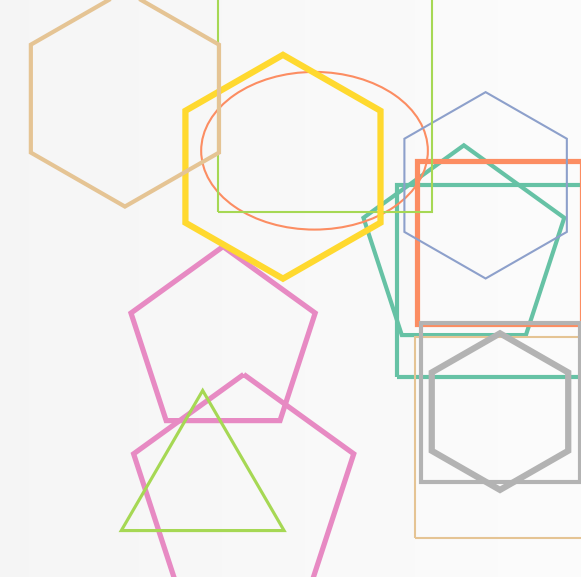[{"shape": "pentagon", "thickness": 2, "radius": 0.91, "center": [0.798, 0.566]}, {"shape": "square", "thickness": 2, "radius": 0.83, "center": [0.849, 0.512]}, {"shape": "oval", "thickness": 1, "radius": 0.97, "center": [0.541, 0.738]}, {"shape": "square", "thickness": 2.5, "radius": 0.71, "center": [0.859, 0.579]}, {"shape": "hexagon", "thickness": 1, "radius": 0.81, "center": [0.835, 0.678]}, {"shape": "pentagon", "thickness": 2.5, "radius": 0.83, "center": [0.384, 0.406]}, {"shape": "pentagon", "thickness": 2.5, "radius": 1.0, "center": [0.419, 0.152]}, {"shape": "square", "thickness": 1, "radius": 0.92, "center": [0.56, 0.817]}, {"shape": "triangle", "thickness": 1.5, "radius": 0.81, "center": [0.349, 0.161]}, {"shape": "hexagon", "thickness": 3, "radius": 0.97, "center": [0.487, 0.71]}, {"shape": "hexagon", "thickness": 2, "radius": 0.93, "center": [0.215, 0.828]}, {"shape": "square", "thickness": 1, "radius": 0.87, "center": [0.887, 0.241]}, {"shape": "hexagon", "thickness": 3, "radius": 0.68, "center": [0.86, 0.286]}, {"shape": "square", "thickness": 2, "radius": 0.69, "center": [0.861, 0.302]}]